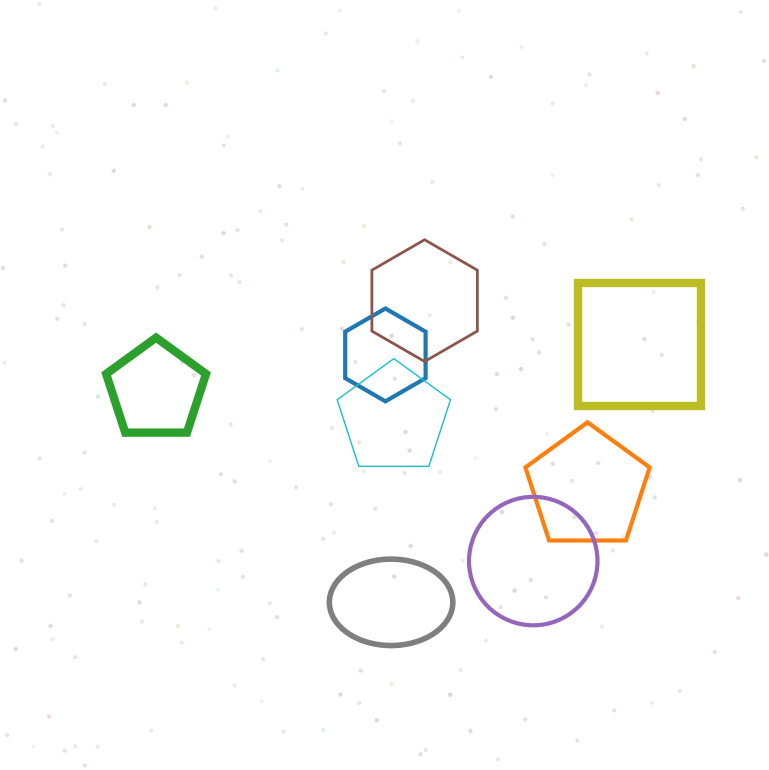[{"shape": "hexagon", "thickness": 1.5, "radius": 0.3, "center": [0.501, 0.539]}, {"shape": "pentagon", "thickness": 1.5, "radius": 0.42, "center": [0.763, 0.367]}, {"shape": "pentagon", "thickness": 3, "radius": 0.34, "center": [0.203, 0.493]}, {"shape": "circle", "thickness": 1.5, "radius": 0.42, "center": [0.693, 0.271]}, {"shape": "hexagon", "thickness": 1, "radius": 0.4, "center": [0.551, 0.61]}, {"shape": "oval", "thickness": 2, "radius": 0.4, "center": [0.508, 0.218]}, {"shape": "square", "thickness": 3, "radius": 0.4, "center": [0.831, 0.553]}, {"shape": "pentagon", "thickness": 0.5, "radius": 0.39, "center": [0.511, 0.457]}]